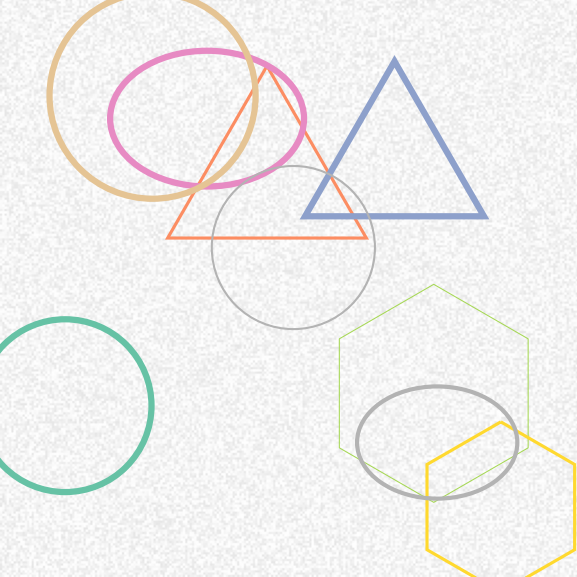[{"shape": "circle", "thickness": 3, "radius": 0.75, "center": [0.113, 0.297]}, {"shape": "triangle", "thickness": 1.5, "radius": 0.99, "center": [0.462, 0.686]}, {"shape": "triangle", "thickness": 3, "radius": 0.89, "center": [0.683, 0.714]}, {"shape": "oval", "thickness": 3, "radius": 0.84, "center": [0.359, 0.794]}, {"shape": "hexagon", "thickness": 0.5, "radius": 0.94, "center": [0.751, 0.318]}, {"shape": "hexagon", "thickness": 1.5, "radius": 0.74, "center": [0.867, 0.121]}, {"shape": "circle", "thickness": 3, "radius": 0.89, "center": [0.264, 0.833]}, {"shape": "circle", "thickness": 1, "radius": 0.71, "center": [0.508, 0.571]}, {"shape": "oval", "thickness": 2, "radius": 0.69, "center": [0.757, 0.233]}]